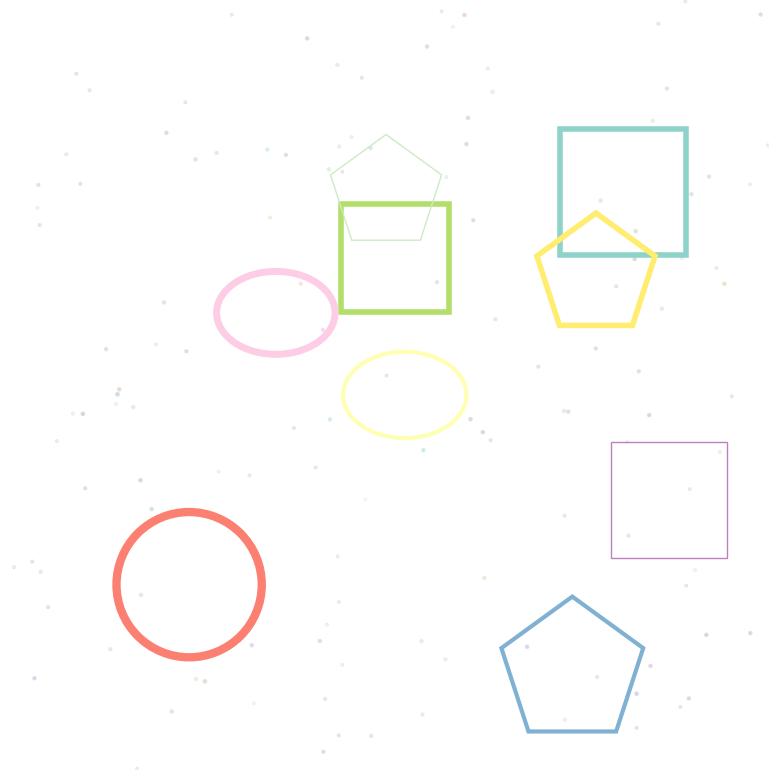[{"shape": "square", "thickness": 2, "radius": 0.41, "center": [0.809, 0.75]}, {"shape": "oval", "thickness": 1.5, "radius": 0.4, "center": [0.526, 0.487]}, {"shape": "circle", "thickness": 3, "radius": 0.47, "center": [0.246, 0.241]}, {"shape": "pentagon", "thickness": 1.5, "radius": 0.48, "center": [0.743, 0.128]}, {"shape": "square", "thickness": 2, "radius": 0.35, "center": [0.513, 0.665]}, {"shape": "oval", "thickness": 2.5, "radius": 0.38, "center": [0.358, 0.594]}, {"shape": "square", "thickness": 0.5, "radius": 0.38, "center": [0.869, 0.35]}, {"shape": "pentagon", "thickness": 0.5, "radius": 0.38, "center": [0.501, 0.749]}, {"shape": "pentagon", "thickness": 2, "radius": 0.4, "center": [0.774, 0.643]}]